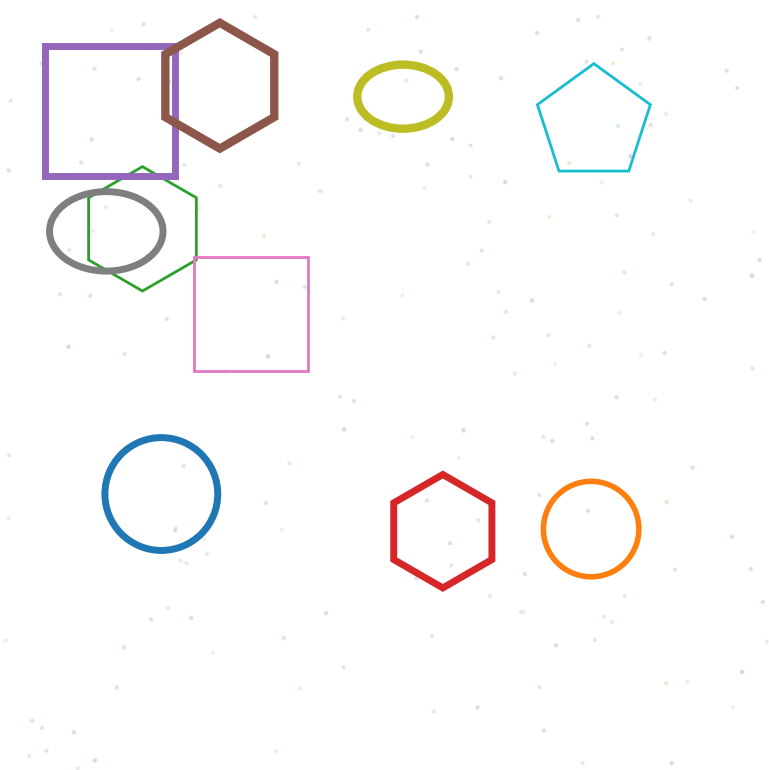[{"shape": "circle", "thickness": 2.5, "radius": 0.37, "center": [0.21, 0.358]}, {"shape": "circle", "thickness": 2, "radius": 0.31, "center": [0.768, 0.313]}, {"shape": "hexagon", "thickness": 1, "radius": 0.4, "center": [0.185, 0.703]}, {"shape": "hexagon", "thickness": 2.5, "radius": 0.37, "center": [0.575, 0.31]}, {"shape": "square", "thickness": 2.5, "radius": 0.42, "center": [0.143, 0.856]}, {"shape": "hexagon", "thickness": 3, "radius": 0.41, "center": [0.285, 0.889]}, {"shape": "square", "thickness": 1, "radius": 0.37, "center": [0.326, 0.592]}, {"shape": "oval", "thickness": 2.5, "radius": 0.37, "center": [0.138, 0.7]}, {"shape": "oval", "thickness": 3, "radius": 0.3, "center": [0.523, 0.874]}, {"shape": "pentagon", "thickness": 1, "radius": 0.39, "center": [0.771, 0.84]}]